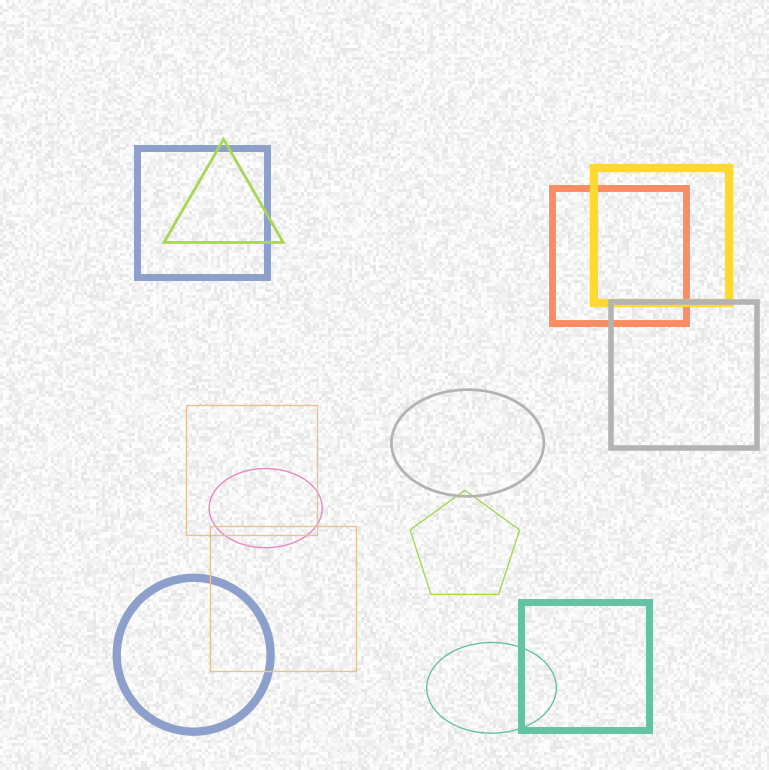[{"shape": "square", "thickness": 2.5, "radius": 0.42, "center": [0.76, 0.135]}, {"shape": "oval", "thickness": 0.5, "radius": 0.42, "center": [0.638, 0.107]}, {"shape": "square", "thickness": 2.5, "radius": 0.44, "center": [0.804, 0.668]}, {"shape": "circle", "thickness": 3, "radius": 0.5, "center": [0.252, 0.15]}, {"shape": "square", "thickness": 2.5, "radius": 0.42, "center": [0.262, 0.724]}, {"shape": "oval", "thickness": 0.5, "radius": 0.37, "center": [0.345, 0.34]}, {"shape": "triangle", "thickness": 1, "radius": 0.45, "center": [0.29, 0.73]}, {"shape": "pentagon", "thickness": 0.5, "radius": 0.37, "center": [0.604, 0.289]}, {"shape": "square", "thickness": 3, "radius": 0.44, "center": [0.859, 0.694]}, {"shape": "square", "thickness": 0.5, "radius": 0.47, "center": [0.367, 0.223]}, {"shape": "square", "thickness": 0.5, "radius": 0.42, "center": [0.326, 0.39]}, {"shape": "oval", "thickness": 1, "radius": 0.49, "center": [0.607, 0.425]}, {"shape": "square", "thickness": 2, "radius": 0.47, "center": [0.888, 0.513]}]